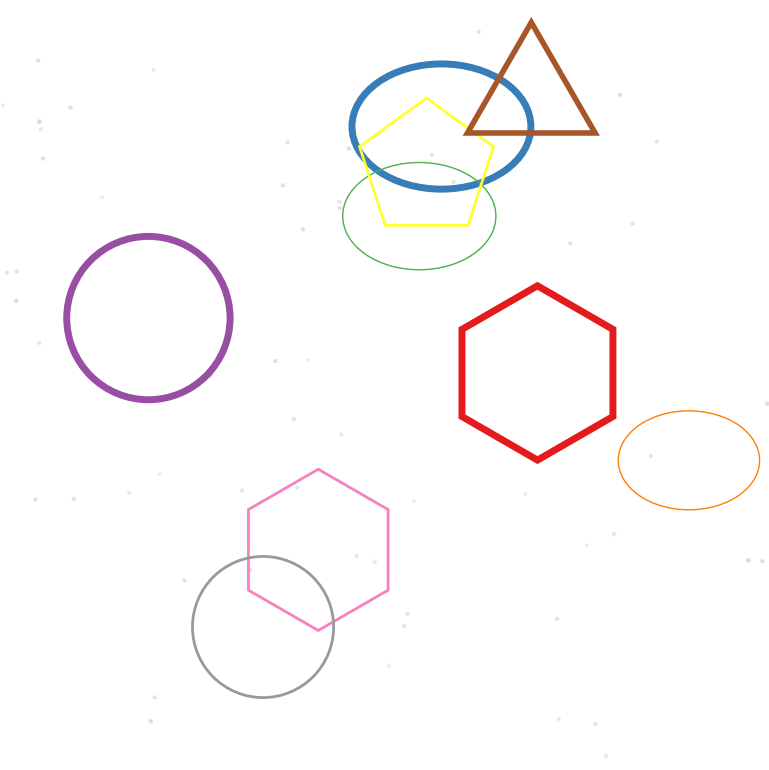[{"shape": "hexagon", "thickness": 2.5, "radius": 0.57, "center": [0.698, 0.516]}, {"shape": "oval", "thickness": 2.5, "radius": 0.58, "center": [0.573, 0.836]}, {"shape": "oval", "thickness": 0.5, "radius": 0.5, "center": [0.545, 0.719]}, {"shape": "circle", "thickness": 2.5, "radius": 0.53, "center": [0.193, 0.587]}, {"shape": "oval", "thickness": 0.5, "radius": 0.46, "center": [0.895, 0.402]}, {"shape": "pentagon", "thickness": 1, "radius": 0.46, "center": [0.554, 0.781]}, {"shape": "triangle", "thickness": 2, "radius": 0.48, "center": [0.69, 0.875]}, {"shape": "hexagon", "thickness": 1, "radius": 0.52, "center": [0.413, 0.286]}, {"shape": "circle", "thickness": 1, "radius": 0.46, "center": [0.342, 0.186]}]